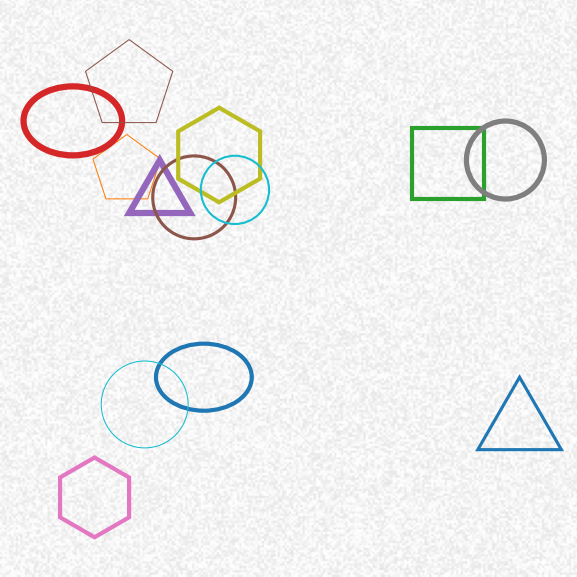[{"shape": "triangle", "thickness": 1.5, "radius": 0.42, "center": [0.9, 0.262]}, {"shape": "oval", "thickness": 2, "radius": 0.41, "center": [0.353, 0.346]}, {"shape": "pentagon", "thickness": 0.5, "radius": 0.31, "center": [0.22, 0.705]}, {"shape": "square", "thickness": 2, "radius": 0.31, "center": [0.776, 0.716]}, {"shape": "oval", "thickness": 3, "radius": 0.43, "center": [0.126, 0.79]}, {"shape": "triangle", "thickness": 3, "radius": 0.31, "center": [0.277, 0.661]}, {"shape": "circle", "thickness": 1.5, "radius": 0.36, "center": [0.336, 0.657]}, {"shape": "pentagon", "thickness": 0.5, "radius": 0.4, "center": [0.224, 0.851]}, {"shape": "hexagon", "thickness": 2, "radius": 0.35, "center": [0.164, 0.138]}, {"shape": "circle", "thickness": 2.5, "radius": 0.34, "center": [0.875, 0.722]}, {"shape": "hexagon", "thickness": 2, "radius": 0.41, "center": [0.379, 0.731]}, {"shape": "circle", "thickness": 0.5, "radius": 0.38, "center": [0.251, 0.299]}, {"shape": "circle", "thickness": 1, "radius": 0.3, "center": [0.407, 0.67]}]